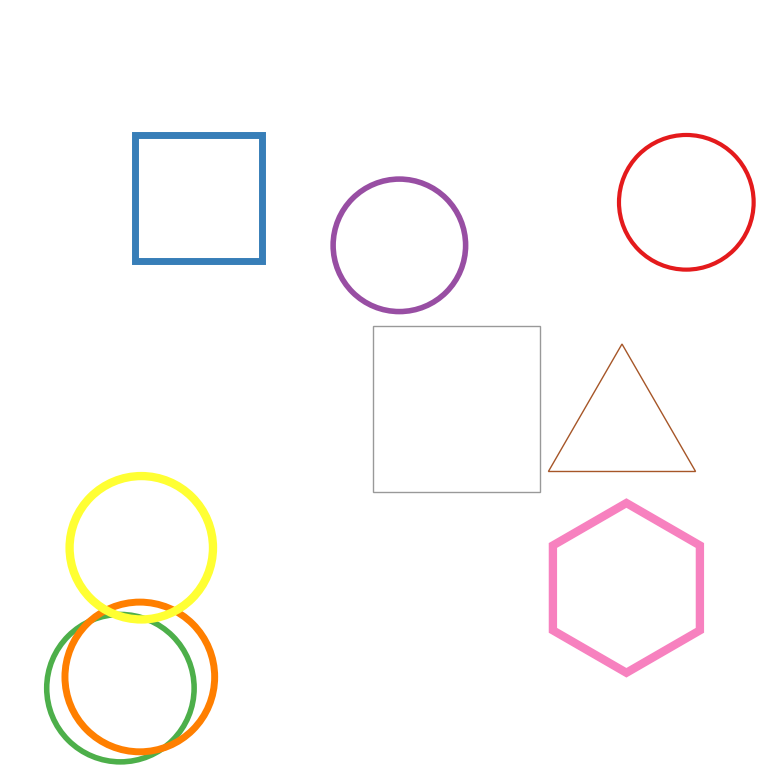[{"shape": "circle", "thickness": 1.5, "radius": 0.44, "center": [0.891, 0.737]}, {"shape": "square", "thickness": 2.5, "radius": 0.41, "center": [0.257, 0.743]}, {"shape": "circle", "thickness": 2, "radius": 0.48, "center": [0.156, 0.106]}, {"shape": "circle", "thickness": 2, "radius": 0.43, "center": [0.519, 0.681]}, {"shape": "circle", "thickness": 2.5, "radius": 0.49, "center": [0.182, 0.121]}, {"shape": "circle", "thickness": 3, "radius": 0.47, "center": [0.183, 0.289]}, {"shape": "triangle", "thickness": 0.5, "radius": 0.55, "center": [0.808, 0.443]}, {"shape": "hexagon", "thickness": 3, "radius": 0.55, "center": [0.814, 0.237]}, {"shape": "square", "thickness": 0.5, "radius": 0.54, "center": [0.593, 0.468]}]